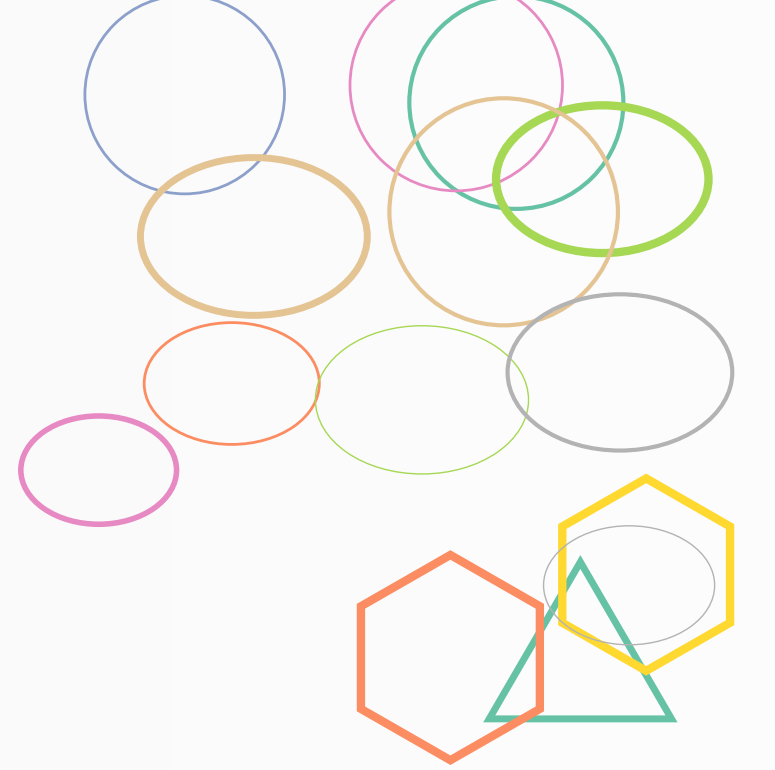[{"shape": "circle", "thickness": 1.5, "radius": 0.69, "center": [0.666, 0.867]}, {"shape": "triangle", "thickness": 2.5, "radius": 0.68, "center": [0.749, 0.134]}, {"shape": "hexagon", "thickness": 3, "radius": 0.67, "center": [0.581, 0.146]}, {"shape": "oval", "thickness": 1, "radius": 0.56, "center": [0.299, 0.502]}, {"shape": "circle", "thickness": 1, "radius": 0.64, "center": [0.238, 0.877]}, {"shape": "oval", "thickness": 2, "radius": 0.5, "center": [0.127, 0.389]}, {"shape": "circle", "thickness": 1, "radius": 0.69, "center": [0.589, 0.889]}, {"shape": "oval", "thickness": 3, "radius": 0.69, "center": [0.777, 0.767]}, {"shape": "oval", "thickness": 0.5, "radius": 0.69, "center": [0.544, 0.481]}, {"shape": "hexagon", "thickness": 3, "radius": 0.62, "center": [0.834, 0.254]}, {"shape": "oval", "thickness": 2.5, "radius": 0.73, "center": [0.328, 0.693]}, {"shape": "circle", "thickness": 1.5, "radius": 0.74, "center": [0.65, 0.725]}, {"shape": "oval", "thickness": 0.5, "radius": 0.55, "center": [0.812, 0.24]}, {"shape": "oval", "thickness": 1.5, "radius": 0.72, "center": [0.8, 0.516]}]